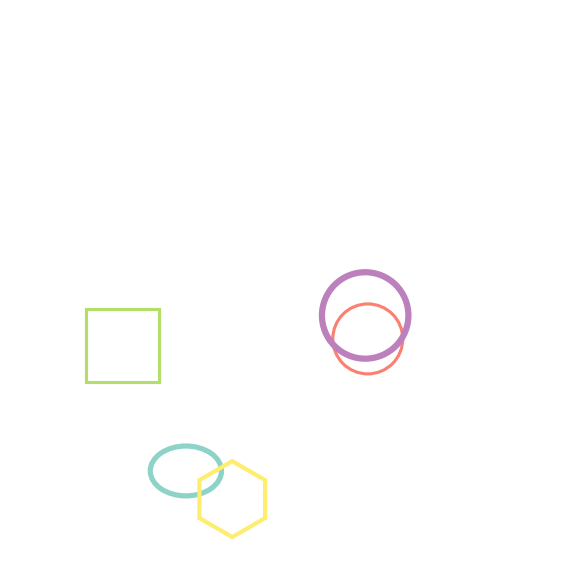[{"shape": "oval", "thickness": 2.5, "radius": 0.31, "center": [0.322, 0.184]}, {"shape": "circle", "thickness": 1.5, "radius": 0.3, "center": [0.637, 0.412]}, {"shape": "square", "thickness": 1.5, "radius": 0.31, "center": [0.212, 0.401]}, {"shape": "circle", "thickness": 3, "radius": 0.37, "center": [0.632, 0.453]}, {"shape": "hexagon", "thickness": 2, "radius": 0.33, "center": [0.402, 0.135]}]